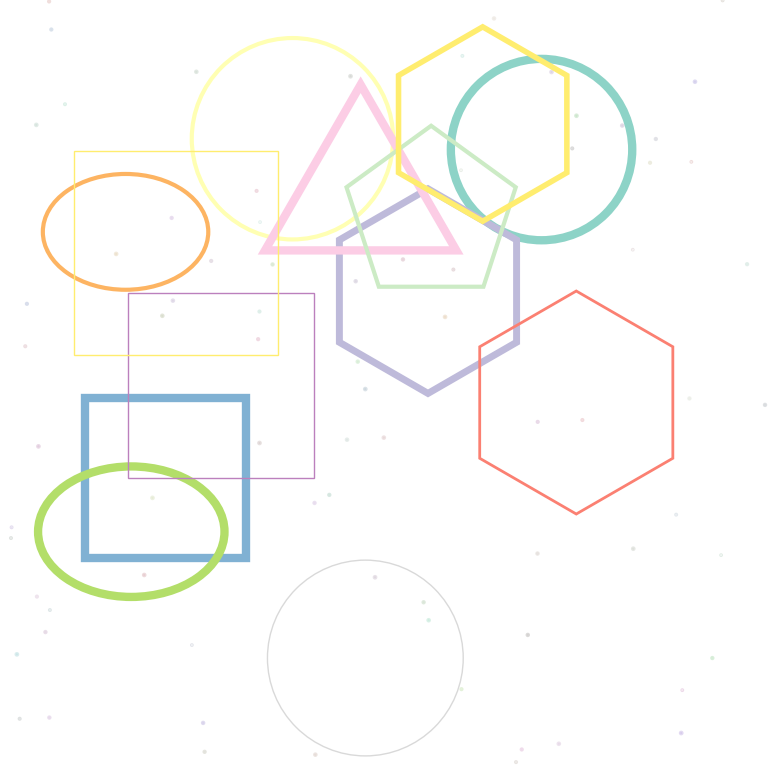[{"shape": "circle", "thickness": 3, "radius": 0.59, "center": [0.703, 0.806]}, {"shape": "circle", "thickness": 1.5, "radius": 0.65, "center": [0.38, 0.82]}, {"shape": "hexagon", "thickness": 2.5, "radius": 0.66, "center": [0.556, 0.622]}, {"shape": "hexagon", "thickness": 1, "radius": 0.72, "center": [0.748, 0.477]}, {"shape": "square", "thickness": 3, "radius": 0.52, "center": [0.215, 0.379]}, {"shape": "oval", "thickness": 1.5, "radius": 0.54, "center": [0.163, 0.699]}, {"shape": "oval", "thickness": 3, "radius": 0.61, "center": [0.17, 0.309]}, {"shape": "triangle", "thickness": 3, "radius": 0.72, "center": [0.468, 0.747]}, {"shape": "circle", "thickness": 0.5, "radius": 0.64, "center": [0.474, 0.145]}, {"shape": "square", "thickness": 0.5, "radius": 0.6, "center": [0.287, 0.499]}, {"shape": "pentagon", "thickness": 1.5, "radius": 0.58, "center": [0.56, 0.721]}, {"shape": "square", "thickness": 0.5, "radius": 0.66, "center": [0.229, 0.671]}, {"shape": "hexagon", "thickness": 2, "radius": 0.63, "center": [0.627, 0.839]}]